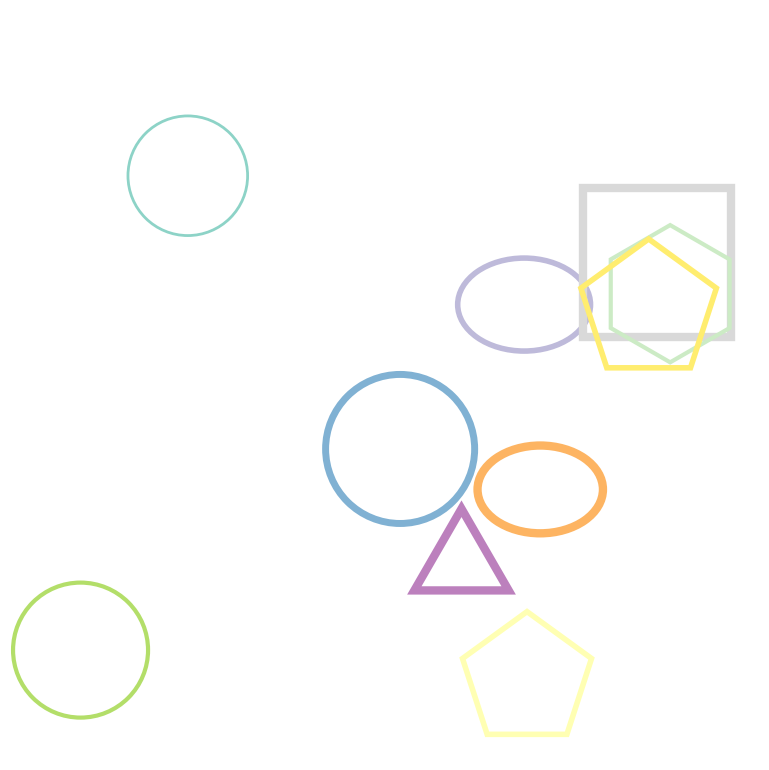[{"shape": "circle", "thickness": 1, "radius": 0.39, "center": [0.244, 0.772]}, {"shape": "pentagon", "thickness": 2, "radius": 0.44, "center": [0.684, 0.118]}, {"shape": "oval", "thickness": 2, "radius": 0.43, "center": [0.681, 0.604]}, {"shape": "circle", "thickness": 2.5, "radius": 0.48, "center": [0.52, 0.417]}, {"shape": "oval", "thickness": 3, "radius": 0.41, "center": [0.702, 0.364]}, {"shape": "circle", "thickness": 1.5, "radius": 0.44, "center": [0.105, 0.156]}, {"shape": "square", "thickness": 3, "radius": 0.48, "center": [0.853, 0.659]}, {"shape": "triangle", "thickness": 3, "radius": 0.35, "center": [0.599, 0.269]}, {"shape": "hexagon", "thickness": 1.5, "radius": 0.45, "center": [0.87, 0.619]}, {"shape": "pentagon", "thickness": 2, "radius": 0.46, "center": [0.842, 0.597]}]